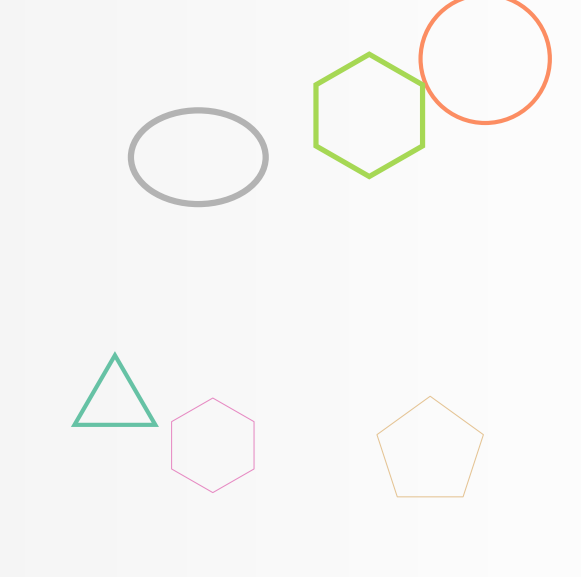[{"shape": "triangle", "thickness": 2, "radius": 0.4, "center": [0.198, 0.304]}, {"shape": "circle", "thickness": 2, "radius": 0.56, "center": [0.835, 0.897]}, {"shape": "hexagon", "thickness": 0.5, "radius": 0.41, "center": [0.366, 0.228]}, {"shape": "hexagon", "thickness": 2.5, "radius": 0.53, "center": [0.635, 0.799]}, {"shape": "pentagon", "thickness": 0.5, "radius": 0.48, "center": [0.74, 0.217]}, {"shape": "oval", "thickness": 3, "radius": 0.58, "center": [0.341, 0.727]}]